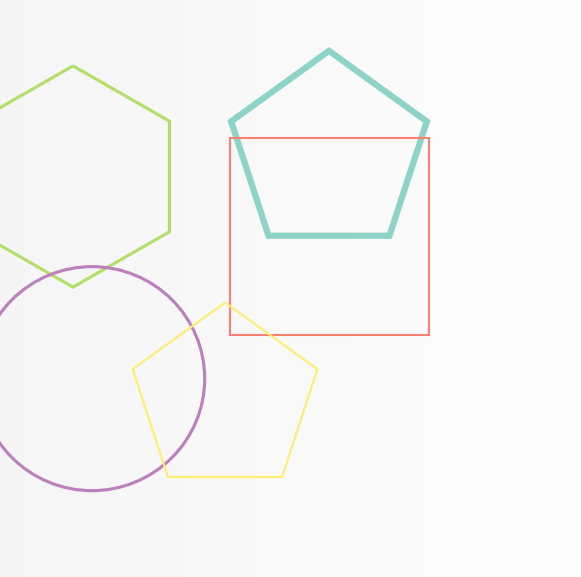[{"shape": "pentagon", "thickness": 3, "radius": 0.88, "center": [0.566, 0.734]}, {"shape": "square", "thickness": 1, "radius": 0.85, "center": [0.567, 0.59]}, {"shape": "hexagon", "thickness": 1.5, "radius": 0.96, "center": [0.126, 0.694]}, {"shape": "circle", "thickness": 1.5, "radius": 0.97, "center": [0.158, 0.343]}, {"shape": "pentagon", "thickness": 1, "radius": 0.84, "center": [0.387, 0.308]}]